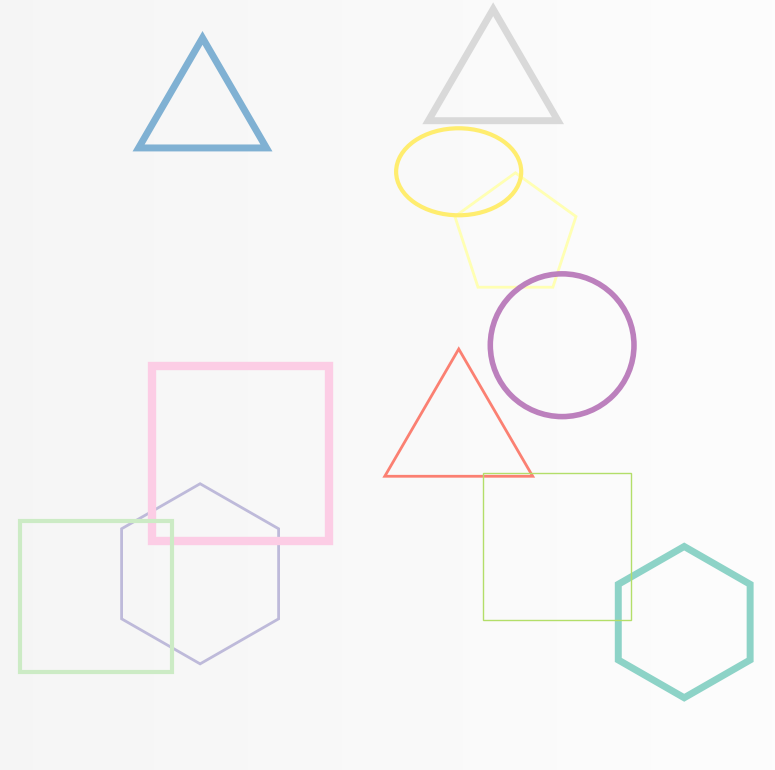[{"shape": "hexagon", "thickness": 2.5, "radius": 0.49, "center": [0.883, 0.192]}, {"shape": "pentagon", "thickness": 1, "radius": 0.41, "center": [0.665, 0.693]}, {"shape": "hexagon", "thickness": 1, "radius": 0.58, "center": [0.258, 0.255]}, {"shape": "triangle", "thickness": 1, "radius": 0.55, "center": [0.592, 0.437]}, {"shape": "triangle", "thickness": 2.5, "radius": 0.48, "center": [0.261, 0.855]}, {"shape": "square", "thickness": 0.5, "radius": 0.48, "center": [0.718, 0.29]}, {"shape": "square", "thickness": 3, "radius": 0.57, "center": [0.31, 0.411]}, {"shape": "triangle", "thickness": 2.5, "radius": 0.48, "center": [0.636, 0.892]}, {"shape": "circle", "thickness": 2, "radius": 0.46, "center": [0.725, 0.552]}, {"shape": "square", "thickness": 1.5, "radius": 0.49, "center": [0.124, 0.226]}, {"shape": "oval", "thickness": 1.5, "radius": 0.4, "center": [0.592, 0.777]}]